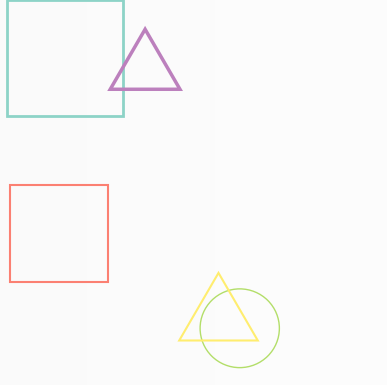[{"shape": "square", "thickness": 2, "radius": 0.75, "center": [0.168, 0.85]}, {"shape": "square", "thickness": 1.5, "radius": 0.63, "center": [0.153, 0.393]}, {"shape": "circle", "thickness": 1, "radius": 0.51, "center": [0.619, 0.147]}, {"shape": "triangle", "thickness": 2.5, "radius": 0.52, "center": [0.374, 0.82]}, {"shape": "triangle", "thickness": 1.5, "radius": 0.59, "center": [0.564, 0.174]}]